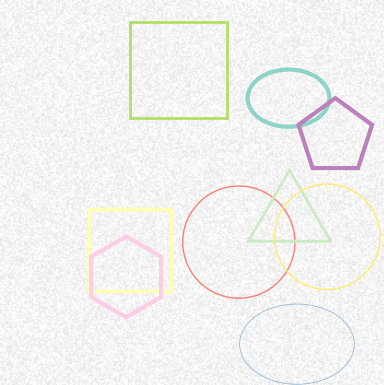[{"shape": "oval", "thickness": 3, "radius": 0.53, "center": [0.749, 0.745]}, {"shape": "square", "thickness": 2.5, "radius": 0.53, "center": [0.338, 0.351]}, {"shape": "circle", "thickness": 1, "radius": 0.73, "center": [0.62, 0.371]}, {"shape": "oval", "thickness": 0.5, "radius": 0.74, "center": [0.771, 0.106]}, {"shape": "square", "thickness": 2, "radius": 0.63, "center": [0.463, 0.818]}, {"shape": "hexagon", "thickness": 3, "radius": 0.52, "center": [0.328, 0.281]}, {"shape": "pentagon", "thickness": 3, "radius": 0.5, "center": [0.871, 0.645]}, {"shape": "triangle", "thickness": 2, "radius": 0.62, "center": [0.752, 0.435]}, {"shape": "circle", "thickness": 1, "radius": 0.68, "center": [0.85, 0.385]}]